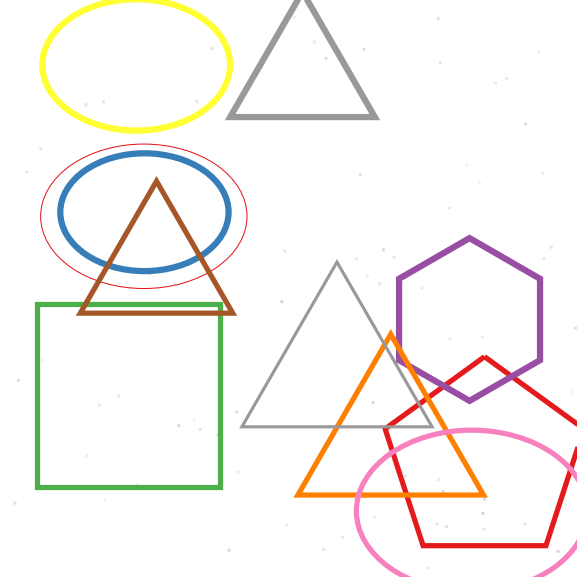[{"shape": "pentagon", "thickness": 2.5, "radius": 0.9, "center": [0.839, 0.201]}, {"shape": "oval", "thickness": 0.5, "radius": 0.89, "center": [0.249, 0.625]}, {"shape": "oval", "thickness": 3, "radius": 0.73, "center": [0.25, 0.632]}, {"shape": "square", "thickness": 2.5, "radius": 0.79, "center": [0.222, 0.314]}, {"shape": "hexagon", "thickness": 3, "radius": 0.7, "center": [0.813, 0.446]}, {"shape": "triangle", "thickness": 2.5, "radius": 0.93, "center": [0.677, 0.235]}, {"shape": "oval", "thickness": 3, "radius": 0.81, "center": [0.236, 0.887]}, {"shape": "triangle", "thickness": 2.5, "radius": 0.76, "center": [0.271, 0.533]}, {"shape": "oval", "thickness": 2.5, "radius": 1.0, "center": [0.817, 0.114]}, {"shape": "triangle", "thickness": 1.5, "radius": 0.95, "center": [0.584, 0.355]}, {"shape": "triangle", "thickness": 3, "radius": 0.72, "center": [0.524, 0.869]}]